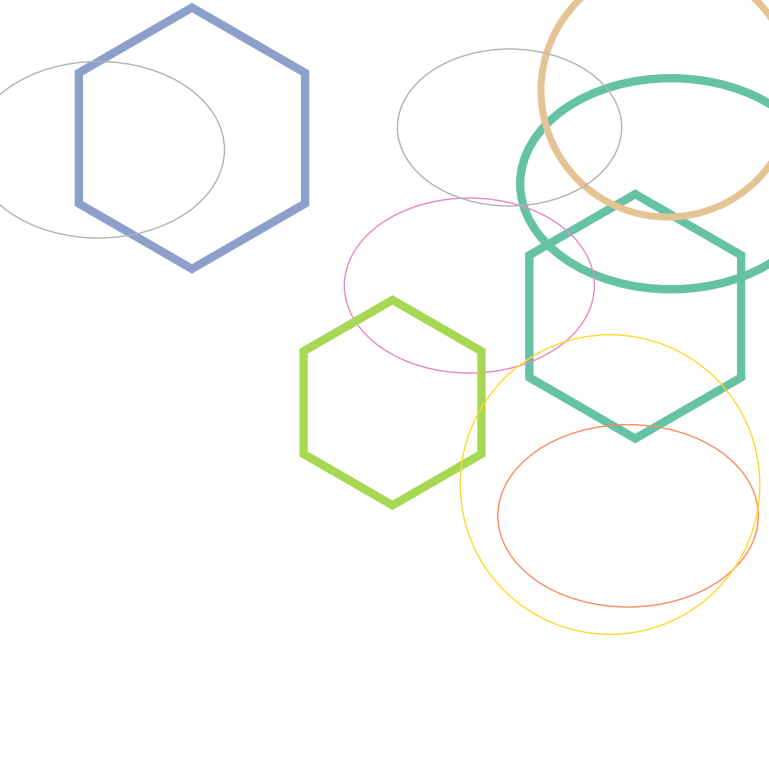[{"shape": "hexagon", "thickness": 3, "radius": 0.79, "center": [0.825, 0.589]}, {"shape": "oval", "thickness": 3, "radius": 0.98, "center": [0.871, 0.761]}, {"shape": "oval", "thickness": 0.5, "radius": 0.85, "center": [0.816, 0.33]}, {"shape": "hexagon", "thickness": 3, "radius": 0.85, "center": [0.249, 0.82]}, {"shape": "oval", "thickness": 0.5, "radius": 0.81, "center": [0.61, 0.629]}, {"shape": "hexagon", "thickness": 3, "radius": 0.67, "center": [0.51, 0.477]}, {"shape": "circle", "thickness": 0.5, "radius": 0.97, "center": [0.792, 0.371]}, {"shape": "circle", "thickness": 2.5, "radius": 0.82, "center": [0.867, 0.882]}, {"shape": "oval", "thickness": 0.5, "radius": 0.82, "center": [0.128, 0.805]}, {"shape": "oval", "thickness": 0.5, "radius": 0.73, "center": [0.662, 0.834]}]